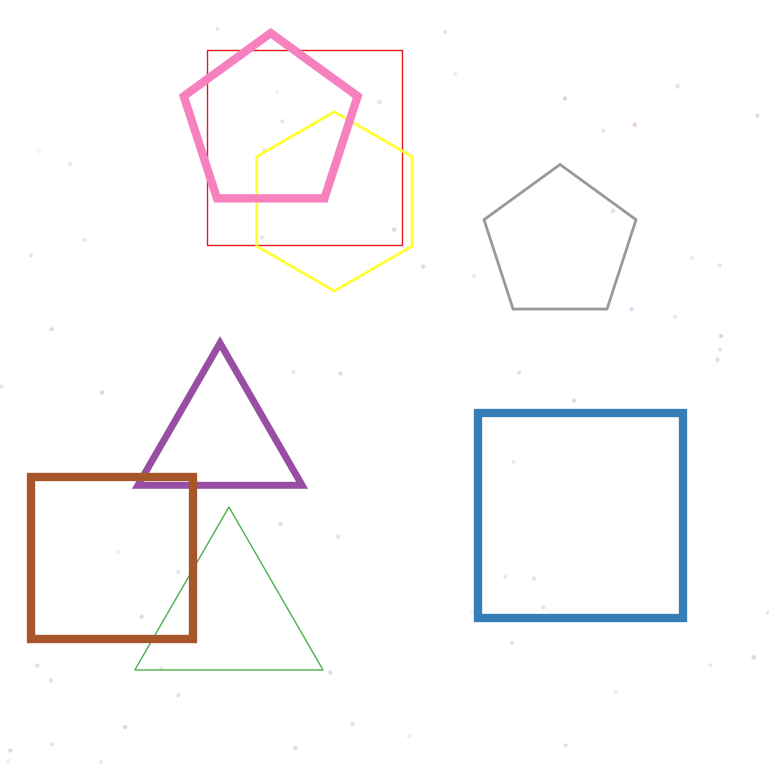[{"shape": "square", "thickness": 0.5, "radius": 0.63, "center": [0.395, 0.809]}, {"shape": "square", "thickness": 3, "radius": 0.66, "center": [0.754, 0.33]}, {"shape": "triangle", "thickness": 0.5, "radius": 0.71, "center": [0.297, 0.2]}, {"shape": "triangle", "thickness": 2.5, "radius": 0.62, "center": [0.286, 0.431]}, {"shape": "hexagon", "thickness": 1, "radius": 0.58, "center": [0.434, 0.738]}, {"shape": "square", "thickness": 3, "radius": 0.53, "center": [0.146, 0.275]}, {"shape": "pentagon", "thickness": 3, "radius": 0.59, "center": [0.352, 0.838]}, {"shape": "pentagon", "thickness": 1, "radius": 0.52, "center": [0.727, 0.683]}]